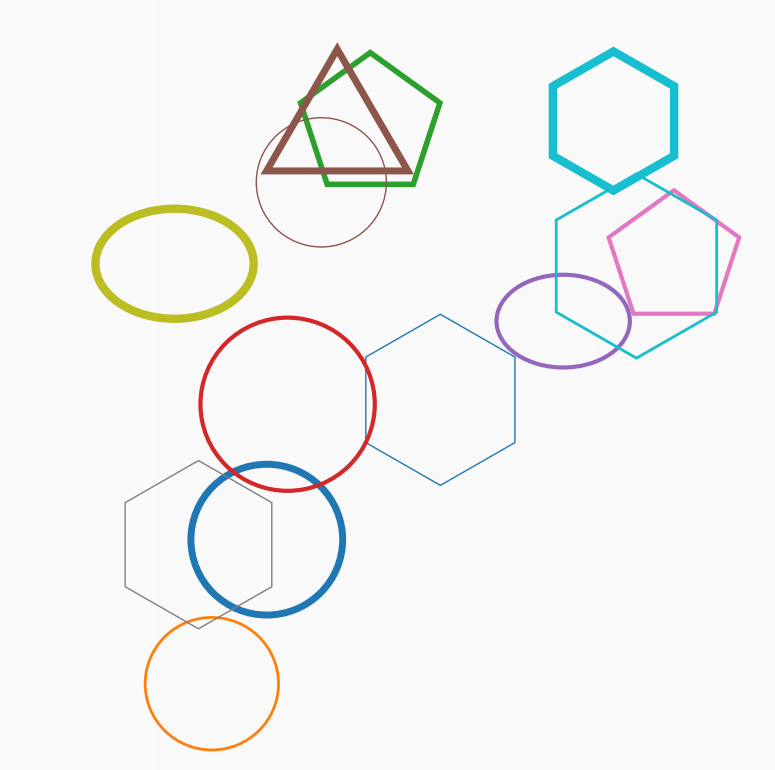[{"shape": "circle", "thickness": 2.5, "radius": 0.49, "center": [0.344, 0.299]}, {"shape": "hexagon", "thickness": 0.5, "radius": 0.56, "center": [0.568, 0.481]}, {"shape": "circle", "thickness": 1, "radius": 0.43, "center": [0.273, 0.112]}, {"shape": "pentagon", "thickness": 2, "radius": 0.47, "center": [0.478, 0.837]}, {"shape": "circle", "thickness": 1.5, "radius": 0.56, "center": [0.371, 0.475]}, {"shape": "oval", "thickness": 1.5, "radius": 0.43, "center": [0.727, 0.583]}, {"shape": "triangle", "thickness": 2.5, "radius": 0.53, "center": [0.435, 0.831]}, {"shape": "circle", "thickness": 0.5, "radius": 0.42, "center": [0.415, 0.763]}, {"shape": "pentagon", "thickness": 1.5, "radius": 0.44, "center": [0.87, 0.664]}, {"shape": "hexagon", "thickness": 0.5, "radius": 0.55, "center": [0.256, 0.293]}, {"shape": "oval", "thickness": 3, "radius": 0.51, "center": [0.225, 0.657]}, {"shape": "hexagon", "thickness": 1, "radius": 0.6, "center": [0.821, 0.654]}, {"shape": "hexagon", "thickness": 3, "radius": 0.45, "center": [0.792, 0.843]}]